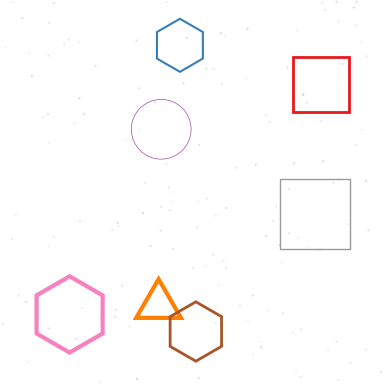[{"shape": "square", "thickness": 2, "radius": 0.36, "center": [0.833, 0.781]}, {"shape": "hexagon", "thickness": 1.5, "radius": 0.34, "center": [0.467, 0.882]}, {"shape": "circle", "thickness": 0.5, "radius": 0.39, "center": [0.419, 0.664]}, {"shape": "triangle", "thickness": 3, "radius": 0.34, "center": [0.412, 0.208]}, {"shape": "hexagon", "thickness": 2, "radius": 0.39, "center": [0.509, 0.139]}, {"shape": "hexagon", "thickness": 3, "radius": 0.5, "center": [0.181, 0.183]}, {"shape": "square", "thickness": 1, "radius": 0.46, "center": [0.818, 0.444]}]